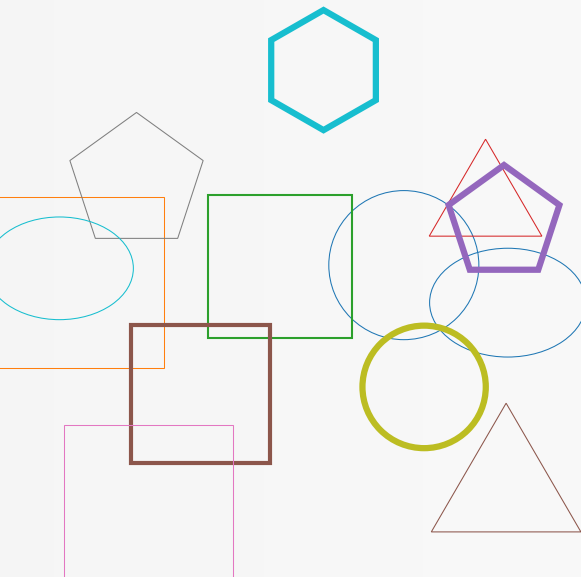[{"shape": "oval", "thickness": 0.5, "radius": 0.67, "center": [0.874, 0.475]}, {"shape": "circle", "thickness": 0.5, "radius": 0.65, "center": [0.695, 0.54]}, {"shape": "square", "thickness": 0.5, "radius": 0.74, "center": [0.134, 0.51]}, {"shape": "square", "thickness": 1, "radius": 0.62, "center": [0.481, 0.537]}, {"shape": "triangle", "thickness": 0.5, "radius": 0.56, "center": [0.835, 0.646]}, {"shape": "pentagon", "thickness": 3, "radius": 0.5, "center": [0.867, 0.613]}, {"shape": "square", "thickness": 2, "radius": 0.6, "center": [0.345, 0.317]}, {"shape": "triangle", "thickness": 0.5, "radius": 0.74, "center": [0.871, 0.152]}, {"shape": "square", "thickness": 0.5, "radius": 0.73, "center": [0.256, 0.117]}, {"shape": "pentagon", "thickness": 0.5, "radius": 0.6, "center": [0.235, 0.684]}, {"shape": "circle", "thickness": 3, "radius": 0.53, "center": [0.73, 0.329]}, {"shape": "hexagon", "thickness": 3, "radius": 0.52, "center": [0.557, 0.878]}, {"shape": "oval", "thickness": 0.5, "radius": 0.64, "center": [0.102, 0.535]}]